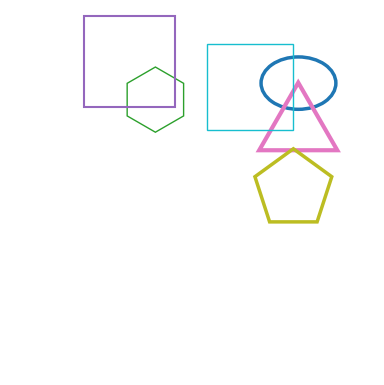[{"shape": "oval", "thickness": 2.5, "radius": 0.49, "center": [0.775, 0.784]}, {"shape": "hexagon", "thickness": 1, "radius": 0.42, "center": [0.404, 0.741]}, {"shape": "square", "thickness": 1.5, "radius": 0.59, "center": [0.337, 0.841]}, {"shape": "triangle", "thickness": 3, "radius": 0.59, "center": [0.775, 0.668]}, {"shape": "pentagon", "thickness": 2.5, "radius": 0.52, "center": [0.762, 0.509]}, {"shape": "square", "thickness": 1, "radius": 0.56, "center": [0.649, 0.774]}]